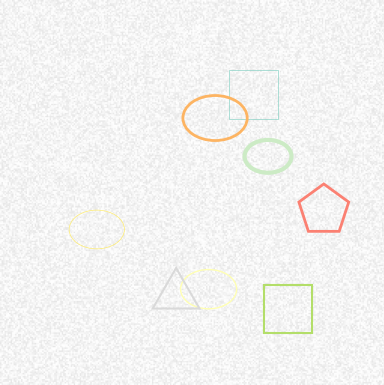[{"shape": "square", "thickness": 0.5, "radius": 0.32, "center": [0.658, 0.755]}, {"shape": "oval", "thickness": 1, "radius": 0.36, "center": [0.542, 0.249]}, {"shape": "pentagon", "thickness": 2, "radius": 0.34, "center": [0.841, 0.454]}, {"shape": "oval", "thickness": 2, "radius": 0.42, "center": [0.559, 0.693]}, {"shape": "square", "thickness": 1.5, "radius": 0.31, "center": [0.748, 0.198]}, {"shape": "triangle", "thickness": 1.5, "radius": 0.35, "center": [0.457, 0.234]}, {"shape": "oval", "thickness": 3, "radius": 0.3, "center": [0.696, 0.594]}, {"shape": "oval", "thickness": 0.5, "radius": 0.36, "center": [0.251, 0.404]}]